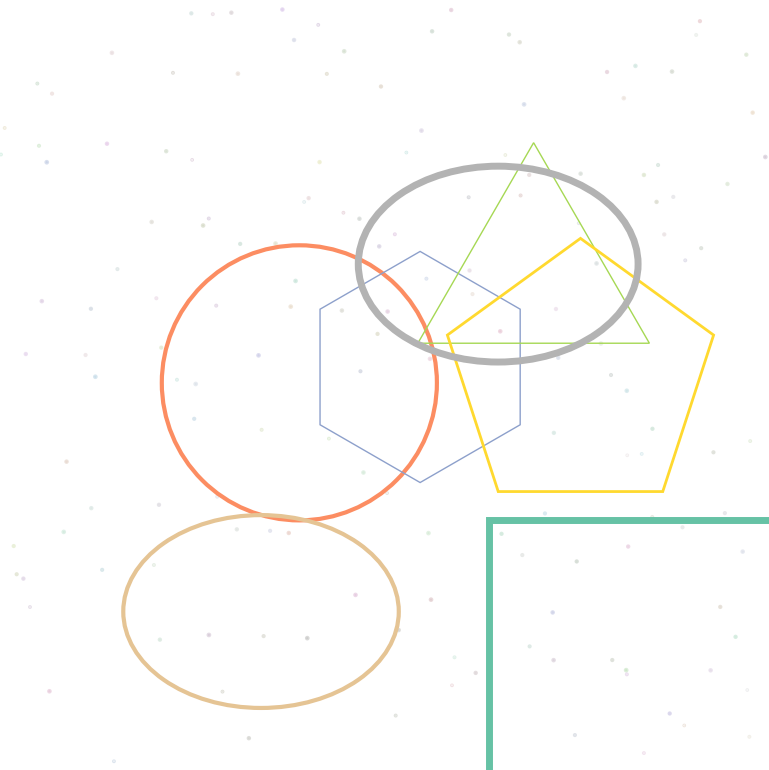[{"shape": "square", "thickness": 2.5, "radius": 0.97, "center": [0.829, 0.13]}, {"shape": "circle", "thickness": 1.5, "radius": 0.89, "center": [0.389, 0.503]}, {"shape": "hexagon", "thickness": 0.5, "radius": 0.75, "center": [0.546, 0.523]}, {"shape": "triangle", "thickness": 0.5, "radius": 0.87, "center": [0.693, 0.641]}, {"shape": "pentagon", "thickness": 1, "radius": 0.91, "center": [0.754, 0.509]}, {"shape": "oval", "thickness": 1.5, "radius": 0.89, "center": [0.339, 0.206]}, {"shape": "oval", "thickness": 2.5, "radius": 0.91, "center": [0.647, 0.657]}]